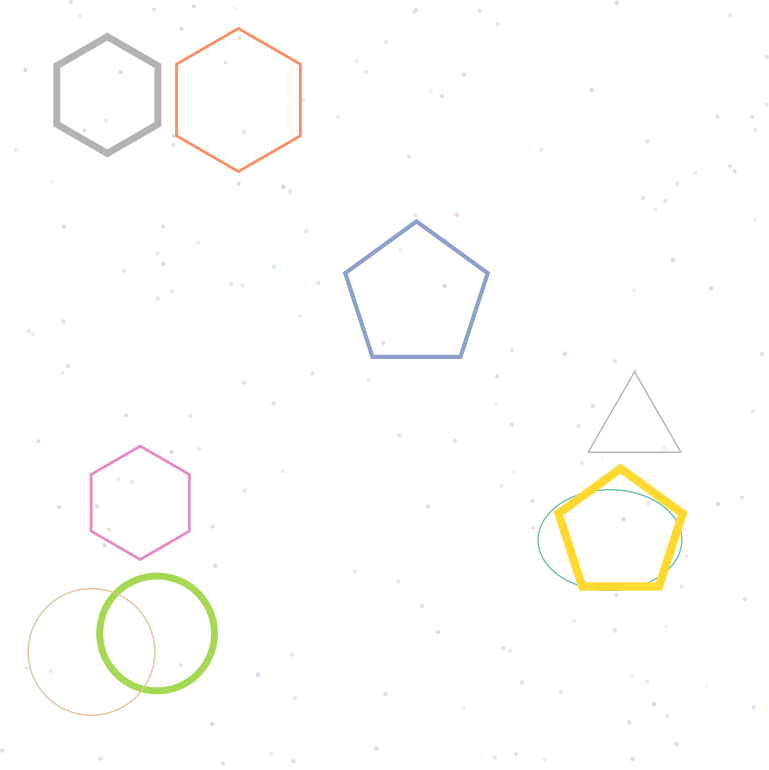[{"shape": "oval", "thickness": 0.5, "radius": 0.47, "center": [0.792, 0.299]}, {"shape": "hexagon", "thickness": 1, "radius": 0.46, "center": [0.31, 0.87]}, {"shape": "pentagon", "thickness": 1.5, "radius": 0.49, "center": [0.541, 0.615]}, {"shape": "hexagon", "thickness": 1, "radius": 0.37, "center": [0.182, 0.347]}, {"shape": "circle", "thickness": 2.5, "radius": 0.37, "center": [0.204, 0.177]}, {"shape": "pentagon", "thickness": 3, "radius": 0.42, "center": [0.806, 0.307]}, {"shape": "circle", "thickness": 0.5, "radius": 0.41, "center": [0.119, 0.153]}, {"shape": "triangle", "thickness": 0.5, "radius": 0.35, "center": [0.824, 0.447]}, {"shape": "hexagon", "thickness": 2.5, "radius": 0.38, "center": [0.139, 0.877]}]